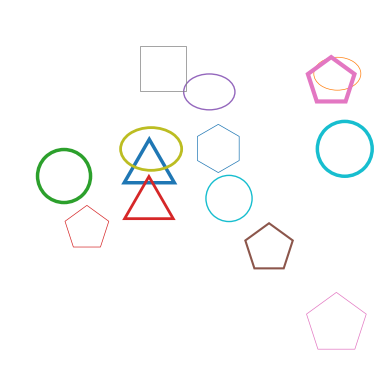[{"shape": "hexagon", "thickness": 0.5, "radius": 0.31, "center": [0.567, 0.614]}, {"shape": "triangle", "thickness": 2.5, "radius": 0.38, "center": [0.388, 0.563]}, {"shape": "oval", "thickness": 0.5, "radius": 0.31, "center": [0.876, 0.809]}, {"shape": "circle", "thickness": 2.5, "radius": 0.34, "center": [0.166, 0.543]}, {"shape": "pentagon", "thickness": 0.5, "radius": 0.3, "center": [0.226, 0.407]}, {"shape": "triangle", "thickness": 2, "radius": 0.36, "center": [0.387, 0.469]}, {"shape": "oval", "thickness": 1, "radius": 0.33, "center": [0.544, 0.761]}, {"shape": "pentagon", "thickness": 1.5, "radius": 0.32, "center": [0.699, 0.355]}, {"shape": "pentagon", "thickness": 3, "radius": 0.32, "center": [0.86, 0.788]}, {"shape": "pentagon", "thickness": 0.5, "radius": 0.41, "center": [0.874, 0.159]}, {"shape": "square", "thickness": 0.5, "radius": 0.3, "center": [0.424, 0.822]}, {"shape": "oval", "thickness": 2, "radius": 0.4, "center": [0.393, 0.613]}, {"shape": "circle", "thickness": 2.5, "radius": 0.36, "center": [0.896, 0.613]}, {"shape": "circle", "thickness": 1, "radius": 0.3, "center": [0.595, 0.485]}]